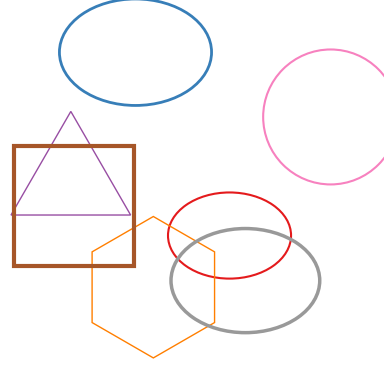[{"shape": "oval", "thickness": 1.5, "radius": 0.8, "center": [0.596, 0.388]}, {"shape": "oval", "thickness": 2, "radius": 0.99, "center": [0.352, 0.864]}, {"shape": "triangle", "thickness": 1, "radius": 0.9, "center": [0.184, 0.531]}, {"shape": "hexagon", "thickness": 1, "radius": 0.92, "center": [0.398, 0.254]}, {"shape": "square", "thickness": 3, "radius": 0.78, "center": [0.192, 0.465]}, {"shape": "circle", "thickness": 1.5, "radius": 0.88, "center": [0.859, 0.696]}, {"shape": "oval", "thickness": 2.5, "radius": 0.97, "center": [0.637, 0.271]}]